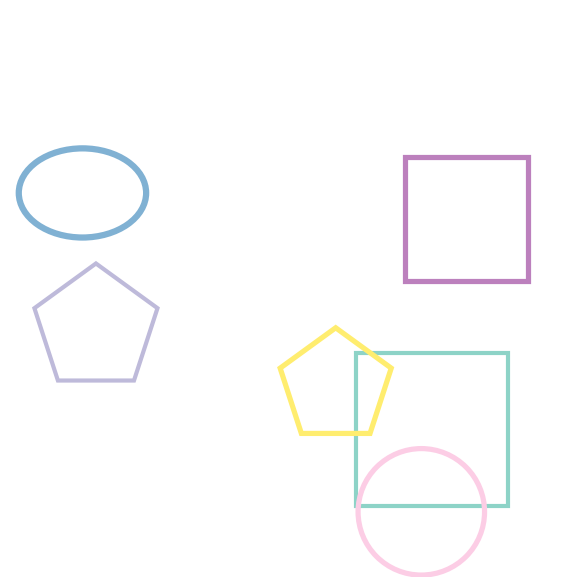[{"shape": "square", "thickness": 2, "radius": 0.66, "center": [0.748, 0.256]}, {"shape": "pentagon", "thickness": 2, "radius": 0.56, "center": [0.166, 0.431]}, {"shape": "oval", "thickness": 3, "radius": 0.55, "center": [0.143, 0.665]}, {"shape": "circle", "thickness": 2.5, "radius": 0.55, "center": [0.73, 0.113]}, {"shape": "square", "thickness": 2.5, "radius": 0.53, "center": [0.808, 0.62]}, {"shape": "pentagon", "thickness": 2.5, "radius": 0.51, "center": [0.581, 0.33]}]